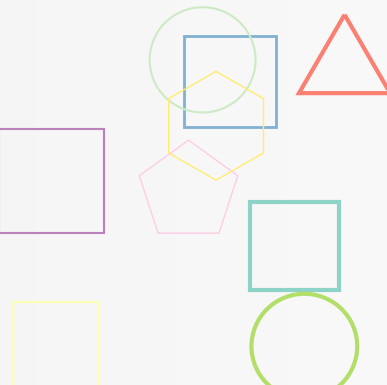[{"shape": "square", "thickness": 3, "radius": 0.57, "center": [0.76, 0.361]}, {"shape": "square", "thickness": 1.5, "radius": 0.56, "center": [0.144, 0.104]}, {"shape": "triangle", "thickness": 3, "radius": 0.68, "center": [0.889, 0.826]}, {"shape": "square", "thickness": 2, "radius": 0.6, "center": [0.594, 0.788]}, {"shape": "circle", "thickness": 3, "radius": 0.68, "center": [0.785, 0.1]}, {"shape": "pentagon", "thickness": 1, "radius": 0.67, "center": [0.486, 0.502]}, {"shape": "square", "thickness": 1.5, "radius": 0.68, "center": [0.134, 0.53]}, {"shape": "circle", "thickness": 1.5, "radius": 0.68, "center": [0.523, 0.845]}, {"shape": "hexagon", "thickness": 1, "radius": 0.71, "center": [0.558, 0.673]}]